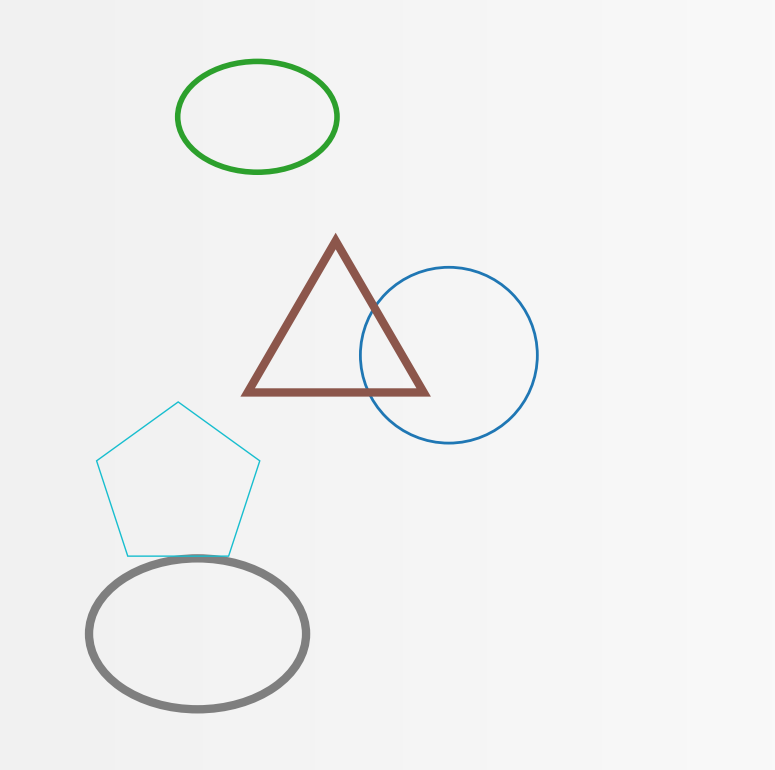[{"shape": "circle", "thickness": 1, "radius": 0.57, "center": [0.579, 0.539]}, {"shape": "oval", "thickness": 2, "radius": 0.51, "center": [0.332, 0.848]}, {"shape": "triangle", "thickness": 3, "radius": 0.66, "center": [0.433, 0.556]}, {"shape": "oval", "thickness": 3, "radius": 0.7, "center": [0.255, 0.177]}, {"shape": "pentagon", "thickness": 0.5, "radius": 0.55, "center": [0.23, 0.367]}]